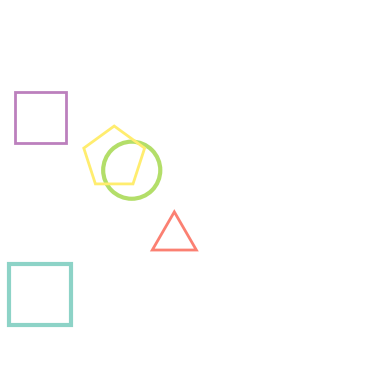[{"shape": "square", "thickness": 3, "radius": 0.4, "center": [0.104, 0.235]}, {"shape": "triangle", "thickness": 2, "radius": 0.33, "center": [0.453, 0.384]}, {"shape": "circle", "thickness": 3, "radius": 0.37, "center": [0.342, 0.558]}, {"shape": "square", "thickness": 2, "radius": 0.33, "center": [0.104, 0.695]}, {"shape": "pentagon", "thickness": 2, "radius": 0.42, "center": [0.297, 0.59]}]